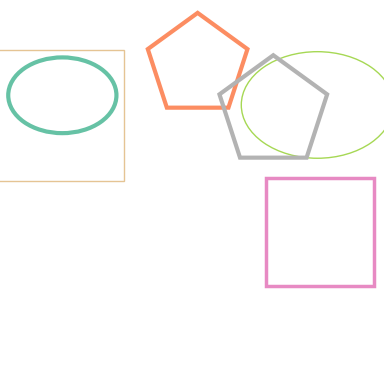[{"shape": "oval", "thickness": 3, "radius": 0.7, "center": [0.162, 0.753]}, {"shape": "pentagon", "thickness": 3, "radius": 0.68, "center": [0.513, 0.83]}, {"shape": "square", "thickness": 2.5, "radius": 0.7, "center": [0.832, 0.397]}, {"shape": "oval", "thickness": 1, "radius": 0.99, "center": [0.824, 0.727]}, {"shape": "square", "thickness": 1, "radius": 0.85, "center": [0.152, 0.7]}, {"shape": "pentagon", "thickness": 3, "radius": 0.74, "center": [0.71, 0.709]}]